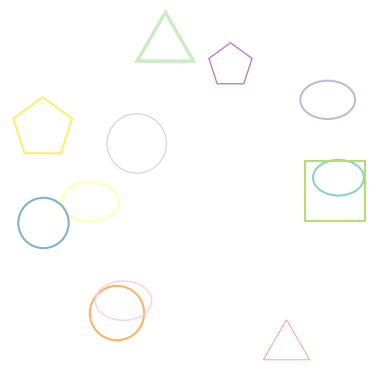[{"shape": "oval", "thickness": 1.5, "radius": 0.33, "center": [0.879, 0.538]}, {"shape": "oval", "thickness": 1.5, "radius": 0.37, "center": [0.234, 0.476]}, {"shape": "oval", "thickness": 1.5, "radius": 0.36, "center": [0.851, 0.741]}, {"shape": "triangle", "thickness": 0.5, "radius": 0.35, "center": [0.744, 0.1]}, {"shape": "circle", "thickness": 1.5, "radius": 0.33, "center": [0.113, 0.421]}, {"shape": "circle", "thickness": 1.5, "radius": 0.35, "center": [0.304, 0.187]}, {"shape": "square", "thickness": 1.5, "radius": 0.39, "center": [0.871, 0.505]}, {"shape": "oval", "thickness": 1, "radius": 0.36, "center": [0.321, 0.219]}, {"shape": "circle", "thickness": 1, "radius": 0.39, "center": [0.355, 0.627]}, {"shape": "pentagon", "thickness": 1, "radius": 0.29, "center": [0.599, 0.83]}, {"shape": "triangle", "thickness": 2.5, "radius": 0.42, "center": [0.429, 0.883]}, {"shape": "pentagon", "thickness": 1.5, "radius": 0.4, "center": [0.111, 0.667]}]